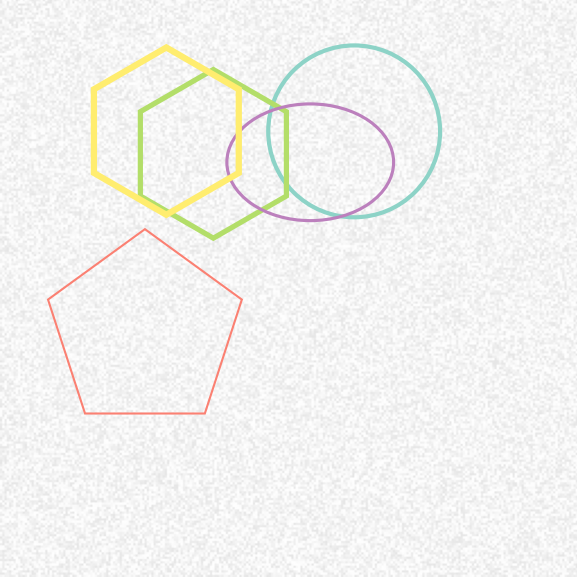[{"shape": "circle", "thickness": 2, "radius": 0.74, "center": [0.613, 0.772]}, {"shape": "pentagon", "thickness": 1, "radius": 0.88, "center": [0.251, 0.426]}, {"shape": "hexagon", "thickness": 2.5, "radius": 0.73, "center": [0.369, 0.733]}, {"shape": "oval", "thickness": 1.5, "radius": 0.72, "center": [0.537, 0.718]}, {"shape": "hexagon", "thickness": 3, "radius": 0.72, "center": [0.288, 0.772]}]